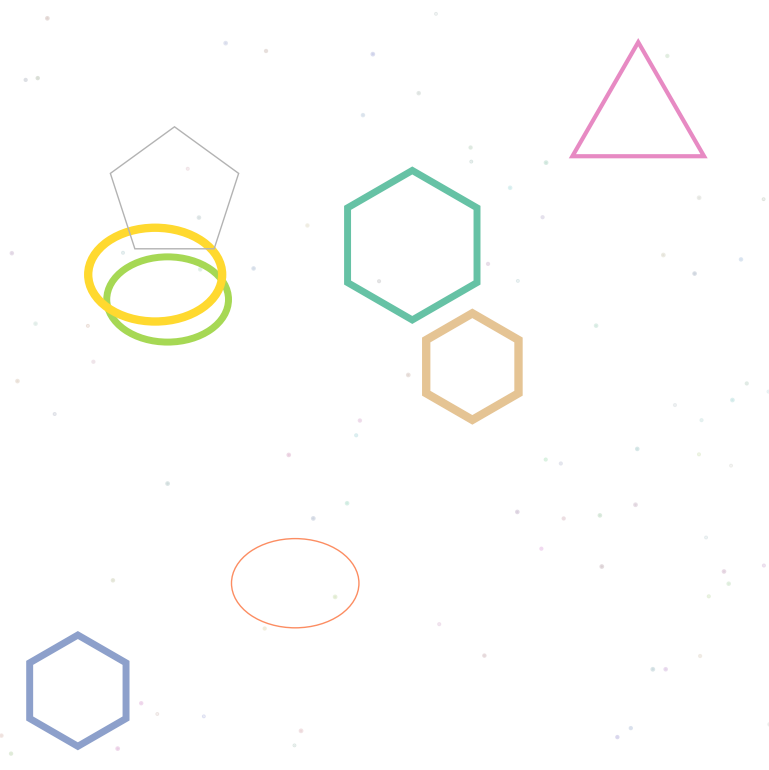[{"shape": "hexagon", "thickness": 2.5, "radius": 0.49, "center": [0.535, 0.682]}, {"shape": "oval", "thickness": 0.5, "radius": 0.41, "center": [0.383, 0.243]}, {"shape": "hexagon", "thickness": 2.5, "radius": 0.36, "center": [0.101, 0.103]}, {"shape": "triangle", "thickness": 1.5, "radius": 0.49, "center": [0.829, 0.846]}, {"shape": "oval", "thickness": 2.5, "radius": 0.4, "center": [0.218, 0.611]}, {"shape": "oval", "thickness": 3, "radius": 0.43, "center": [0.202, 0.643]}, {"shape": "hexagon", "thickness": 3, "radius": 0.35, "center": [0.613, 0.524]}, {"shape": "pentagon", "thickness": 0.5, "radius": 0.44, "center": [0.227, 0.748]}]